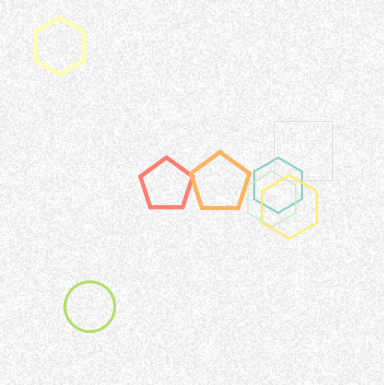[{"shape": "hexagon", "thickness": 1.5, "radius": 0.36, "center": [0.722, 0.519]}, {"shape": "hexagon", "thickness": 3, "radius": 0.37, "center": [0.155, 0.88]}, {"shape": "pentagon", "thickness": 3, "radius": 0.36, "center": [0.432, 0.519]}, {"shape": "pentagon", "thickness": 3, "radius": 0.4, "center": [0.572, 0.525]}, {"shape": "circle", "thickness": 2, "radius": 0.32, "center": [0.233, 0.204]}, {"shape": "square", "thickness": 0.5, "radius": 0.38, "center": [0.787, 0.609]}, {"shape": "hexagon", "thickness": 1, "radius": 0.36, "center": [0.706, 0.483]}, {"shape": "hexagon", "thickness": 1.5, "radius": 0.41, "center": [0.751, 0.462]}]